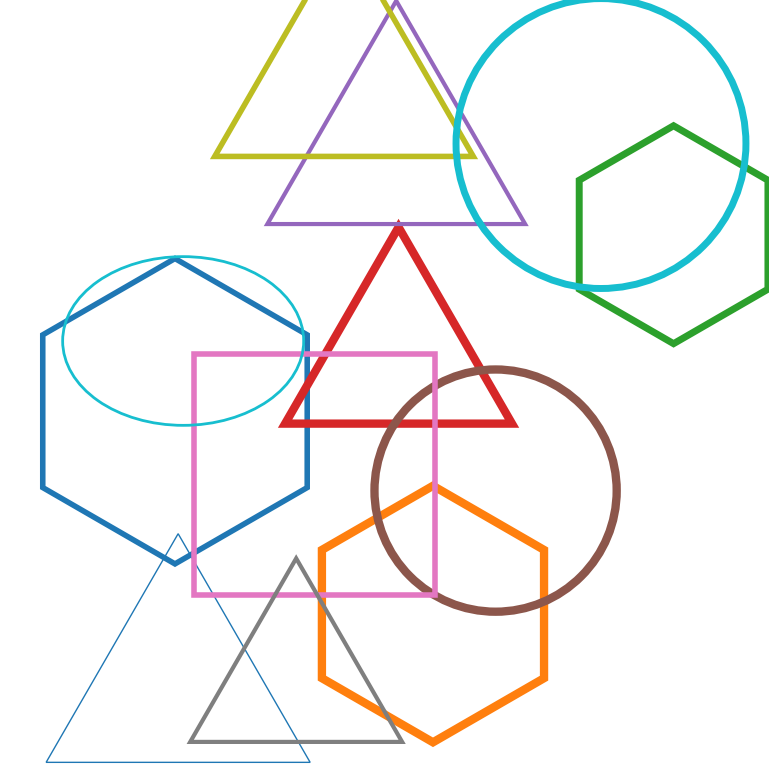[{"shape": "hexagon", "thickness": 2, "radius": 0.99, "center": [0.227, 0.466]}, {"shape": "triangle", "thickness": 0.5, "radius": 0.99, "center": [0.231, 0.109]}, {"shape": "hexagon", "thickness": 3, "radius": 0.83, "center": [0.562, 0.203]}, {"shape": "hexagon", "thickness": 2.5, "radius": 0.71, "center": [0.875, 0.695]}, {"shape": "triangle", "thickness": 3, "radius": 0.85, "center": [0.518, 0.535]}, {"shape": "triangle", "thickness": 1.5, "radius": 0.97, "center": [0.515, 0.806]}, {"shape": "circle", "thickness": 3, "radius": 0.79, "center": [0.644, 0.363]}, {"shape": "square", "thickness": 2, "radius": 0.78, "center": [0.408, 0.383]}, {"shape": "triangle", "thickness": 1.5, "radius": 0.79, "center": [0.385, 0.116]}, {"shape": "triangle", "thickness": 2, "radius": 0.97, "center": [0.447, 0.894]}, {"shape": "oval", "thickness": 1, "radius": 0.78, "center": [0.238, 0.557]}, {"shape": "circle", "thickness": 2.5, "radius": 0.94, "center": [0.78, 0.814]}]